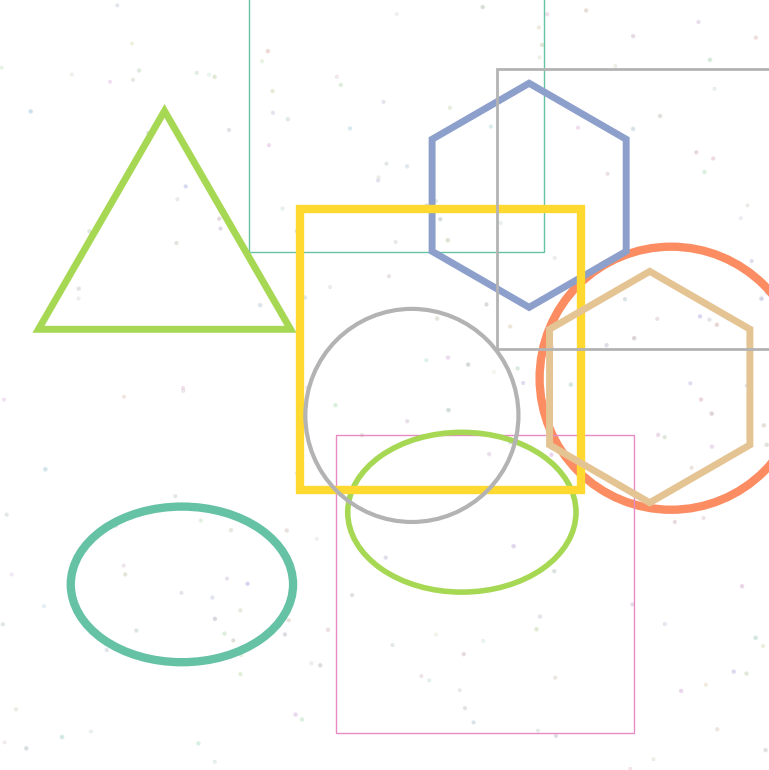[{"shape": "square", "thickness": 0.5, "radius": 0.96, "center": [0.515, 0.864]}, {"shape": "oval", "thickness": 3, "radius": 0.72, "center": [0.236, 0.241]}, {"shape": "circle", "thickness": 3, "radius": 0.85, "center": [0.872, 0.509]}, {"shape": "hexagon", "thickness": 2.5, "radius": 0.73, "center": [0.687, 0.746]}, {"shape": "square", "thickness": 0.5, "radius": 0.97, "center": [0.63, 0.242]}, {"shape": "triangle", "thickness": 2.5, "radius": 0.95, "center": [0.214, 0.667]}, {"shape": "oval", "thickness": 2, "radius": 0.74, "center": [0.6, 0.335]}, {"shape": "square", "thickness": 3, "radius": 0.91, "center": [0.572, 0.546]}, {"shape": "hexagon", "thickness": 2.5, "radius": 0.75, "center": [0.844, 0.497]}, {"shape": "square", "thickness": 1, "radius": 0.91, "center": [0.828, 0.728]}, {"shape": "circle", "thickness": 1.5, "radius": 0.69, "center": [0.535, 0.46]}]